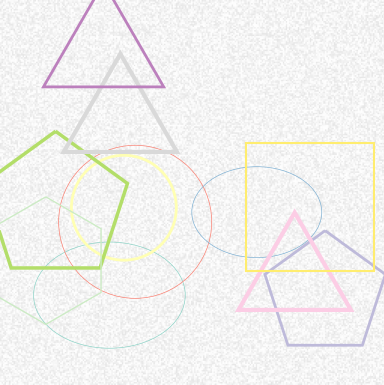[{"shape": "oval", "thickness": 0.5, "radius": 0.99, "center": [0.284, 0.233]}, {"shape": "circle", "thickness": 2, "radius": 0.68, "center": [0.322, 0.46]}, {"shape": "pentagon", "thickness": 2, "radius": 0.82, "center": [0.845, 0.236]}, {"shape": "circle", "thickness": 0.5, "radius": 0.99, "center": [0.351, 0.424]}, {"shape": "oval", "thickness": 0.5, "radius": 0.84, "center": [0.667, 0.449]}, {"shape": "pentagon", "thickness": 2.5, "radius": 0.98, "center": [0.144, 0.463]}, {"shape": "triangle", "thickness": 3, "radius": 0.84, "center": [0.765, 0.279]}, {"shape": "triangle", "thickness": 3, "radius": 0.85, "center": [0.313, 0.69]}, {"shape": "triangle", "thickness": 2, "radius": 0.9, "center": [0.269, 0.865]}, {"shape": "hexagon", "thickness": 1, "radius": 0.83, "center": [0.119, 0.323]}, {"shape": "square", "thickness": 1.5, "radius": 0.83, "center": [0.806, 0.463]}]